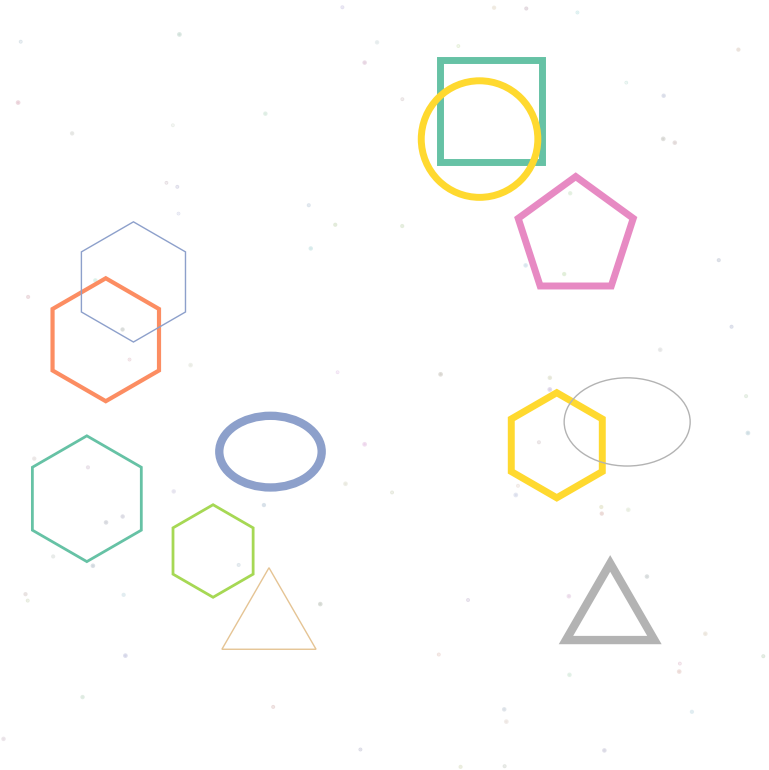[{"shape": "hexagon", "thickness": 1, "radius": 0.41, "center": [0.113, 0.352]}, {"shape": "square", "thickness": 2.5, "radius": 0.33, "center": [0.637, 0.856]}, {"shape": "hexagon", "thickness": 1.5, "radius": 0.4, "center": [0.137, 0.559]}, {"shape": "hexagon", "thickness": 0.5, "radius": 0.39, "center": [0.173, 0.634]}, {"shape": "oval", "thickness": 3, "radius": 0.33, "center": [0.351, 0.413]}, {"shape": "pentagon", "thickness": 2.5, "radius": 0.39, "center": [0.748, 0.692]}, {"shape": "hexagon", "thickness": 1, "radius": 0.3, "center": [0.277, 0.284]}, {"shape": "hexagon", "thickness": 2.5, "radius": 0.34, "center": [0.723, 0.422]}, {"shape": "circle", "thickness": 2.5, "radius": 0.38, "center": [0.623, 0.819]}, {"shape": "triangle", "thickness": 0.5, "radius": 0.35, "center": [0.349, 0.192]}, {"shape": "oval", "thickness": 0.5, "radius": 0.41, "center": [0.814, 0.452]}, {"shape": "triangle", "thickness": 3, "radius": 0.33, "center": [0.792, 0.202]}]